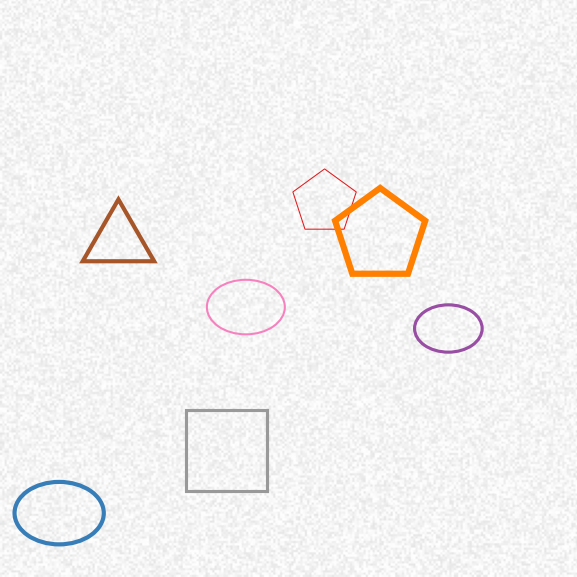[{"shape": "pentagon", "thickness": 0.5, "radius": 0.29, "center": [0.562, 0.649]}, {"shape": "oval", "thickness": 2, "radius": 0.39, "center": [0.102, 0.111]}, {"shape": "oval", "thickness": 1.5, "radius": 0.29, "center": [0.776, 0.43]}, {"shape": "pentagon", "thickness": 3, "radius": 0.41, "center": [0.658, 0.591]}, {"shape": "triangle", "thickness": 2, "radius": 0.36, "center": [0.205, 0.582]}, {"shape": "oval", "thickness": 1, "radius": 0.34, "center": [0.426, 0.467]}, {"shape": "square", "thickness": 1.5, "radius": 0.35, "center": [0.392, 0.22]}]